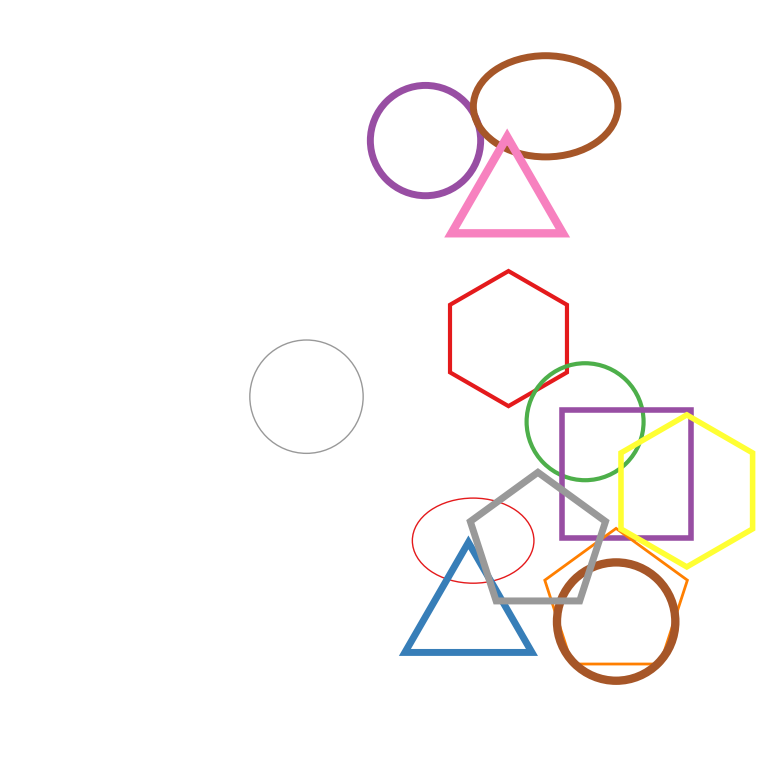[{"shape": "oval", "thickness": 0.5, "radius": 0.39, "center": [0.614, 0.298]}, {"shape": "hexagon", "thickness": 1.5, "radius": 0.44, "center": [0.66, 0.56]}, {"shape": "triangle", "thickness": 2.5, "radius": 0.48, "center": [0.608, 0.2]}, {"shape": "circle", "thickness": 1.5, "radius": 0.38, "center": [0.76, 0.452]}, {"shape": "circle", "thickness": 2.5, "radius": 0.36, "center": [0.553, 0.817]}, {"shape": "square", "thickness": 2, "radius": 0.42, "center": [0.814, 0.384]}, {"shape": "pentagon", "thickness": 1, "radius": 0.49, "center": [0.8, 0.216]}, {"shape": "hexagon", "thickness": 2, "radius": 0.49, "center": [0.892, 0.362]}, {"shape": "oval", "thickness": 2.5, "radius": 0.47, "center": [0.709, 0.862]}, {"shape": "circle", "thickness": 3, "radius": 0.38, "center": [0.8, 0.193]}, {"shape": "triangle", "thickness": 3, "radius": 0.42, "center": [0.659, 0.739]}, {"shape": "pentagon", "thickness": 2.5, "radius": 0.46, "center": [0.699, 0.294]}, {"shape": "circle", "thickness": 0.5, "radius": 0.37, "center": [0.398, 0.485]}]